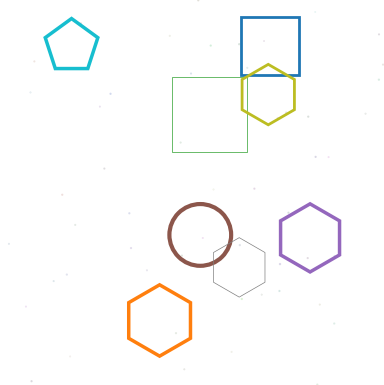[{"shape": "square", "thickness": 2, "radius": 0.38, "center": [0.7, 0.882]}, {"shape": "hexagon", "thickness": 2.5, "radius": 0.46, "center": [0.415, 0.168]}, {"shape": "square", "thickness": 0.5, "radius": 0.49, "center": [0.544, 0.703]}, {"shape": "hexagon", "thickness": 2.5, "radius": 0.44, "center": [0.805, 0.382]}, {"shape": "circle", "thickness": 3, "radius": 0.4, "center": [0.52, 0.39]}, {"shape": "hexagon", "thickness": 0.5, "radius": 0.39, "center": [0.621, 0.306]}, {"shape": "hexagon", "thickness": 2, "radius": 0.39, "center": [0.697, 0.754]}, {"shape": "pentagon", "thickness": 2.5, "radius": 0.36, "center": [0.186, 0.88]}]